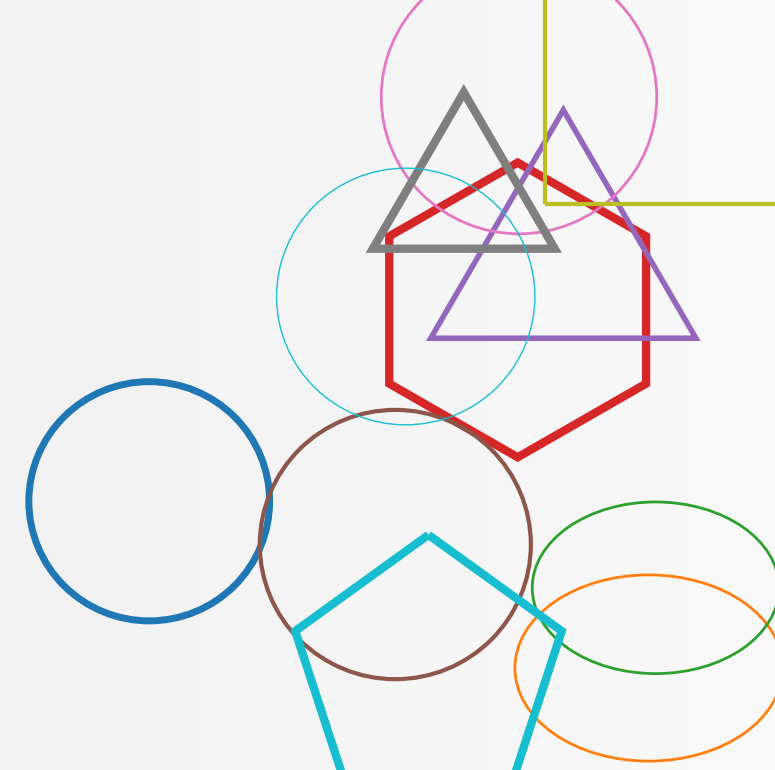[{"shape": "circle", "thickness": 2.5, "radius": 0.78, "center": [0.193, 0.349]}, {"shape": "oval", "thickness": 1, "radius": 0.86, "center": [0.837, 0.132]}, {"shape": "oval", "thickness": 1, "radius": 0.8, "center": [0.846, 0.237]}, {"shape": "hexagon", "thickness": 3, "radius": 0.96, "center": [0.668, 0.597]}, {"shape": "triangle", "thickness": 2, "radius": 0.99, "center": [0.727, 0.66]}, {"shape": "circle", "thickness": 1.5, "radius": 0.87, "center": [0.51, 0.293]}, {"shape": "circle", "thickness": 1, "radius": 0.89, "center": [0.67, 0.874]}, {"shape": "triangle", "thickness": 3, "radius": 0.68, "center": [0.598, 0.745]}, {"shape": "square", "thickness": 1.5, "radius": 0.78, "center": [0.858, 0.89]}, {"shape": "circle", "thickness": 0.5, "radius": 0.83, "center": [0.524, 0.615]}, {"shape": "pentagon", "thickness": 3, "radius": 0.9, "center": [0.553, 0.125]}]